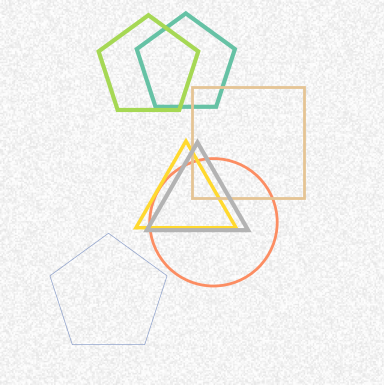[{"shape": "pentagon", "thickness": 3, "radius": 0.67, "center": [0.483, 0.831]}, {"shape": "circle", "thickness": 2, "radius": 0.83, "center": [0.554, 0.423]}, {"shape": "pentagon", "thickness": 0.5, "radius": 0.8, "center": [0.282, 0.234]}, {"shape": "pentagon", "thickness": 3, "radius": 0.68, "center": [0.386, 0.824]}, {"shape": "triangle", "thickness": 2.5, "radius": 0.75, "center": [0.483, 0.484]}, {"shape": "square", "thickness": 2, "radius": 0.72, "center": [0.645, 0.63]}, {"shape": "triangle", "thickness": 3, "radius": 0.76, "center": [0.513, 0.478]}]